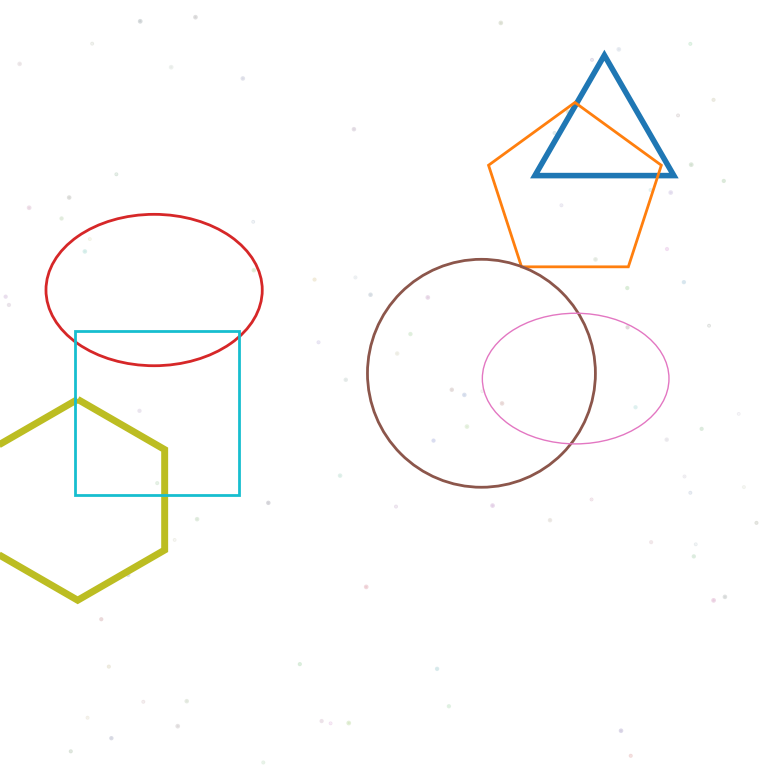[{"shape": "triangle", "thickness": 2, "radius": 0.52, "center": [0.785, 0.824]}, {"shape": "pentagon", "thickness": 1, "radius": 0.59, "center": [0.747, 0.749]}, {"shape": "oval", "thickness": 1, "radius": 0.7, "center": [0.2, 0.623]}, {"shape": "circle", "thickness": 1, "radius": 0.74, "center": [0.625, 0.515]}, {"shape": "oval", "thickness": 0.5, "radius": 0.61, "center": [0.748, 0.508]}, {"shape": "hexagon", "thickness": 2.5, "radius": 0.65, "center": [0.101, 0.351]}, {"shape": "square", "thickness": 1, "radius": 0.53, "center": [0.204, 0.464]}]